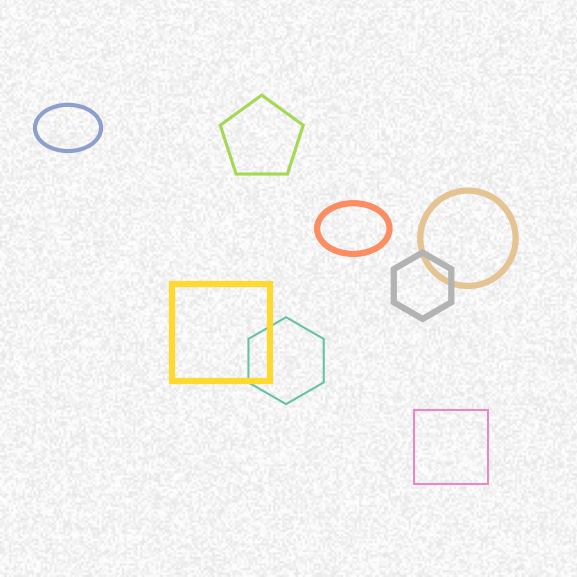[{"shape": "hexagon", "thickness": 1, "radius": 0.38, "center": [0.495, 0.375]}, {"shape": "oval", "thickness": 3, "radius": 0.31, "center": [0.612, 0.603]}, {"shape": "oval", "thickness": 2, "radius": 0.29, "center": [0.118, 0.778]}, {"shape": "square", "thickness": 1, "radius": 0.32, "center": [0.781, 0.226]}, {"shape": "pentagon", "thickness": 1.5, "radius": 0.38, "center": [0.453, 0.759]}, {"shape": "square", "thickness": 3, "radius": 0.42, "center": [0.383, 0.423]}, {"shape": "circle", "thickness": 3, "radius": 0.41, "center": [0.81, 0.587]}, {"shape": "hexagon", "thickness": 3, "radius": 0.29, "center": [0.732, 0.504]}]